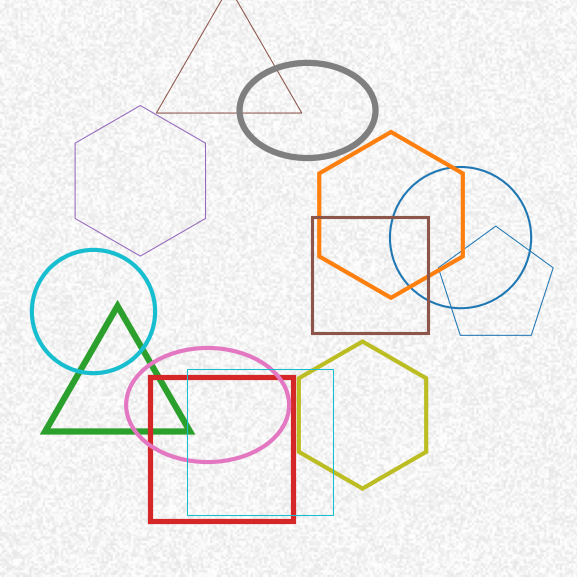[{"shape": "pentagon", "thickness": 0.5, "radius": 0.52, "center": [0.859, 0.503]}, {"shape": "circle", "thickness": 1, "radius": 0.61, "center": [0.798, 0.588]}, {"shape": "hexagon", "thickness": 2, "radius": 0.72, "center": [0.677, 0.627]}, {"shape": "triangle", "thickness": 3, "radius": 0.72, "center": [0.204, 0.324]}, {"shape": "square", "thickness": 2.5, "radius": 0.62, "center": [0.384, 0.221]}, {"shape": "hexagon", "thickness": 0.5, "radius": 0.65, "center": [0.243, 0.686]}, {"shape": "square", "thickness": 1.5, "radius": 0.5, "center": [0.641, 0.524]}, {"shape": "triangle", "thickness": 0.5, "radius": 0.73, "center": [0.397, 0.876]}, {"shape": "oval", "thickness": 2, "radius": 0.71, "center": [0.36, 0.298]}, {"shape": "oval", "thickness": 3, "radius": 0.59, "center": [0.533, 0.808]}, {"shape": "hexagon", "thickness": 2, "radius": 0.64, "center": [0.628, 0.28]}, {"shape": "circle", "thickness": 2, "radius": 0.53, "center": [0.162, 0.46]}, {"shape": "square", "thickness": 0.5, "radius": 0.63, "center": [0.45, 0.234]}]